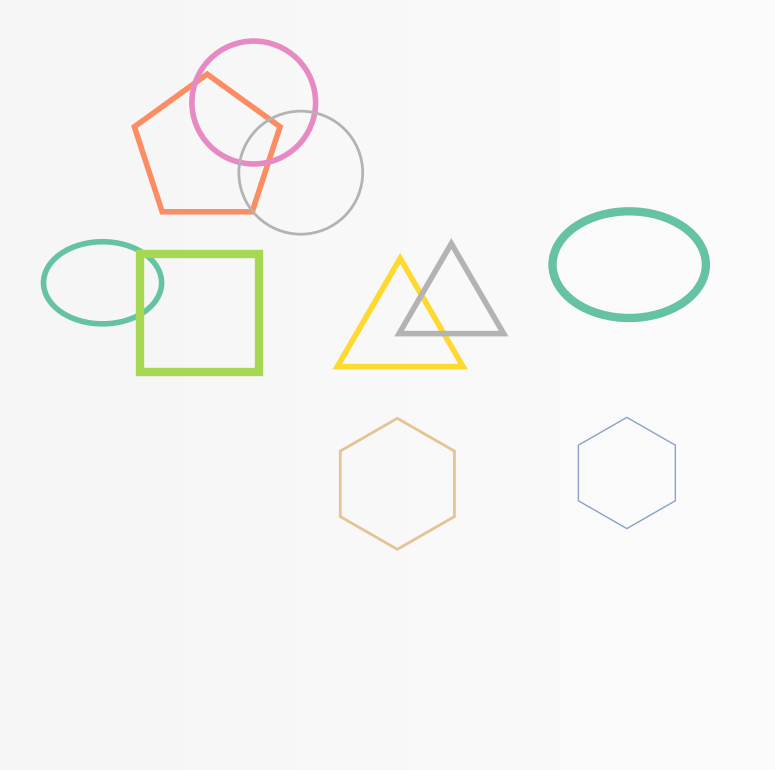[{"shape": "oval", "thickness": 2, "radius": 0.38, "center": [0.132, 0.633]}, {"shape": "oval", "thickness": 3, "radius": 0.49, "center": [0.812, 0.656]}, {"shape": "pentagon", "thickness": 2, "radius": 0.49, "center": [0.267, 0.805]}, {"shape": "hexagon", "thickness": 0.5, "radius": 0.36, "center": [0.809, 0.386]}, {"shape": "circle", "thickness": 2, "radius": 0.4, "center": [0.327, 0.867]}, {"shape": "square", "thickness": 3, "radius": 0.38, "center": [0.257, 0.593]}, {"shape": "triangle", "thickness": 2, "radius": 0.47, "center": [0.516, 0.571]}, {"shape": "hexagon", "thickness": 1, "radius": 0.43, "center": [0.513, 0.372]}, {"shape": "triangle", "thickness": 2, "radius": 0.39, "center": [0.582, 0.606]}, {"shape": "circle", "thickness": 1, "radius": 0.4, "center": [0.388, 0.776]}]